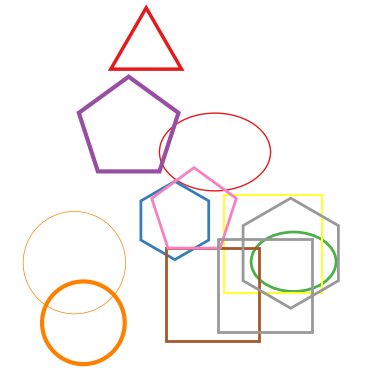[{"shape": "oval", "thickness": 1, "radius": 0.72, "center": [0.558, 0.605]}, {"shape": "triangle", "thickness": 2.5, "radius": 0.53, "center": [0.38, 0.873]}, {"shape": "hexagon", "thickness": 2, "radius": 0.51, "center": [0.454, 0.427]}, {"shape": "oval", "thickness": 2, "radius": 0.55, "center": [0.763, 0.32]}, {"shape": "pentagon", "thickness": 3, "radius": 0.68, "center": [0.334, 0.665]}, {"shape": "circle", "thickness": 0.5, "radius": 0.67, "center": [0.193, 0.318]}, {"shape": "circle", "thickness": 3, "radius": 0.54, "center": [0.217, 0.162]}, {"shape": "square", "thickness": 1.5, "radius": 0.64, "center": [0.709, 0.367]}, {"shape": "square", "thickness": 2, "radius": 0.6, "center": [0.552, 0.236]}, {"shape": "pentagon", "thickness": 2, "radius": 0.58, "center": [0.504, 0.449]}, {"shape": "hexagon", "thickness": 2, "radius": 0.71, "center": [0.755, 0.342]}, {"shape": "square", "thickness": 2, "radius": 0.61, "center": [0.689, 0.259]}]